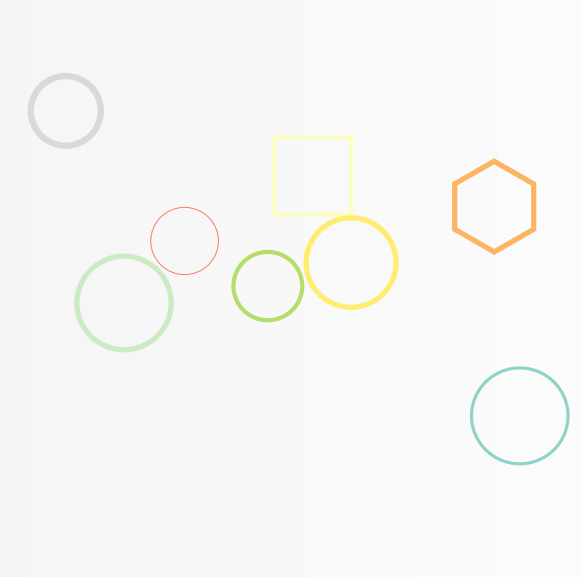[{"shape": "circle", "thickness": 1.5, "radius": 0.42, "center": [0.894, 0.279]}, {"shape": "square", "thickness": 1.5, "radius": 0.33, "center": [0.538, 0.695]}, {"shape": "circle", "thickness": 0.5, "radius": 0.29, "center": [0.318, 0.582]}, {"shape": "hexagon", "thickness": 2.5, "radius": 0.39, "center": [0.85, 0.641]}, {"shape": "circle", "thickness": 2, "radius": 0.3, "center": [0.461, 0.504]}, {"shape": "circle", "thickness": 3, "radius": 0.3, "center": [0.113, 0.807]}, {"shape": "circle", "thickness": 2.5, "radius": 0.41, "center": [0.213, 0.474]}, {"shape": "circle", "thickness": 2.5, "radius": 0.39, "center": [0.604, 0.544]}]